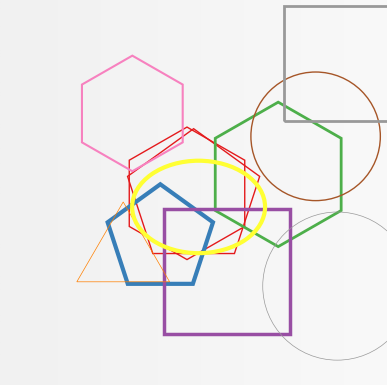[{"shape": "pentagon", "thickness": 1, "radius": 0.9, "center": [0.5, 0.486]}, {"shape": "hexagon", "thickness": 1, "radius": 0.86, "center": [0.483, 0.498]}, {"shape": "pentagon", "thickness": 3, "radius": 0.71, "center": [0.414, 0.378]}, {"shape": "hexagon", "thickness": 2, "radius": 0.94, "center": [0.718, 0.547]}, {"shape": "square", "thickness": 2.5, "radius": 0.81, "center": [0.585, 0.294]}, {"shape": "triangle", "thickness": 0.5, "radius": 0.69, "center": [0.318, 0.337]}, {"shape": "oval", "thickness": 3, "radius": 0.86, "center": [0.513, 0.462]}, {"shape": "circle", "thickness": 1, "radius": 0.84, "center": [0.814, 0.646]}, {"shape": "hexagon", "thickness": 1.5, "radius": 0.75, "center": [0.341, 0.705]}, {"shape": "square", "thickness": 2, "radius": 0.75, "center": [0.883, 0.836]}, {"shape": "circle", "thickness": 0.5, "radius": 0.96, "center": [0.87, 0.257]}]